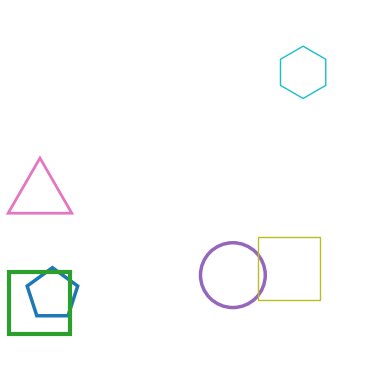[{"shape": "pentagon", "thickness": 2.5, "radius": 0.35, "center": [0.136, 0.236]}, {"shape": "square", "thickness": 3, "radius": 0.4, "center": [0.103, 0.214]}, {"shape": "circle", "thickness": 2.5, "radius": 0.42, "center": [0.605, 0.285]}, {"shape": "triangle", "thickness": 2, "radius": 0.48, "center": [0.104, 0.494]}, {"shape": "square", "thickness": 1, "radius": 0.41, "center": [0.75, 0.302]}, {"shape": "hexagon", "thickness": 1, "radius": 0.34, "center": [0.787, 0.812]}]